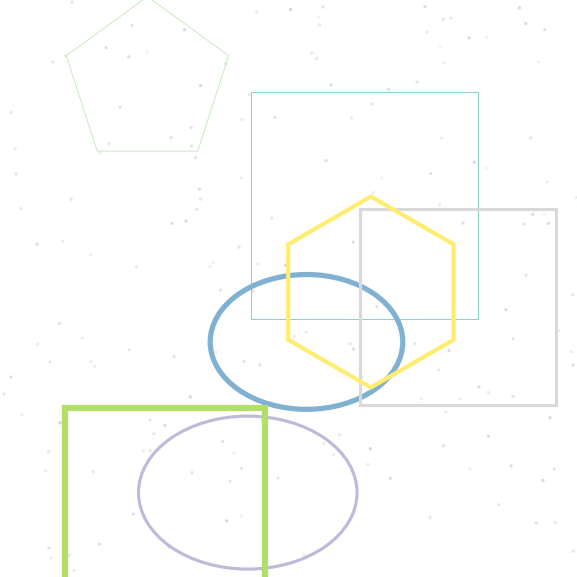[{"shape": "square", "thickness": 0.5, "radius": 0.98, "center": [0.631, 0.643]}, {"shape": "oval", "thickness": 1.5, "radius": 0.95, "center": [0.429, 0.146]}, {"shape": "oval", "thickness": 2.5, "radius": 0.83, "center": [0.531, 0.407]}, {"shape": "square", "thickness": 3, "radius": 0.87, "center": [0.286, 0.119]}, {"shape": "square", "thickness": 1.5, "radius": 0.85, "center": [0.793, 0.467]}, {"shape": "pentagon", "thickness": 0.5, "radius": 0.74, "center": [0.255, 0.857]}, {"shape": "hexagon", "thickness": 2, "radius": 0.83, "center": [0.642, 0.493]}]